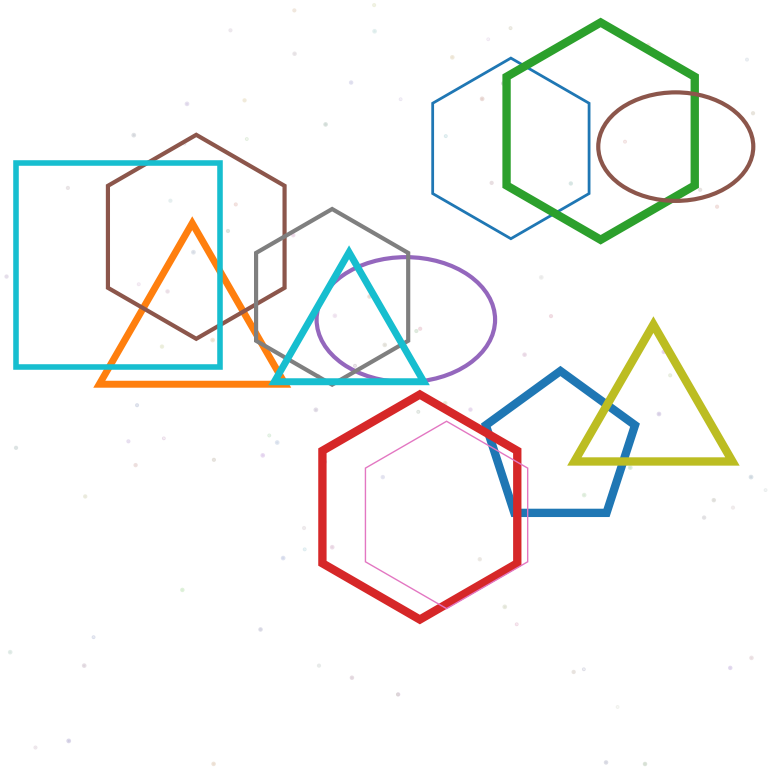[{"shape": "hexagon", "thickness": 1, "radius": 0.59, "center": [0.663, 0.807]}, {"shape": "pentagon", "thickness": 3, "radius": 0.51, "center": [0.728, 0.416]}, {"shape": "triangle", "thickness": 2.5, "radius": 0.7, "center": [0.25, 0.571]}, {"shape": "hexagon", "thickness": 3, "radius": 0.71, "center": [0.78, 0.83]}, {"shape": "hexagon", "thickness": 3, "radius": 0.73, "center": [0.545, 0.342]}, {"shape": "oval", "thickness": 1.5, "radius": 0.58, "center": [0.527, 0.585]}, {"shape": "oval", "thickness": 1.5, "radius": 0.5, "center": [0.878, 0.81]}, {"shape": "hexagon", "thickness": 1.5, "radius": 0.66, "center": [0.255, 0.692]}, {"shape": "hexagon", "thickness": 0.5, "radius": 0.61, "center": [0.58, 0.331]}, {"shape": "hexagon", "thickness": 1.5, "radius": 0.57, "center": [0.431, 0.614]}, {"shape": "triangle", "thickness": 3, "radius": 0.59, "center": [0.849, 0.46]}, {"shape": "triangle", "thickness": 2.5, "radius": 0.56, "center": [0.453, 0.56]}, {"shape": "square", "thickness": 2, "radius": 0.66, "center": [0.153, 0.656]}]